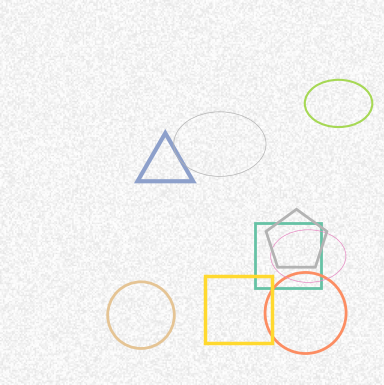[{"shape": "square", "thickness": 2, "radius": 0.43, "center": [0.748, 0.336]}, {"shape": "circle", "thickness": 2, "radius": 0.53, "center": [0.794, 0.187]}, {"shape": "triangle", "thickness": 3, "radius": 0.42, "center": [0.429, 0.571]}, {"shape": "oval", "thickness": 0.5, "radius": 0.49, "center": [0.801, 0.335]}, {"shape": "oval", "thickness": 1.5, "radius": 0.44, "center": [0.879, 0.731]}, {"shape": "square", "thickness": 2.5, "radius": 0.44, "center": [0.619, 0.195]}, {"shape": "circle", "thickness": 2, "radius": 0.43, "center": [0.366, 0.181]}, {"shape": "oval", "thickness": 0.5, "radius": 0.6, "center": [0.571, 0.626]}, {"shape": "pentagon", "thickness": 2, "radius": 0.42, "center": [0.77, 0.373]}]